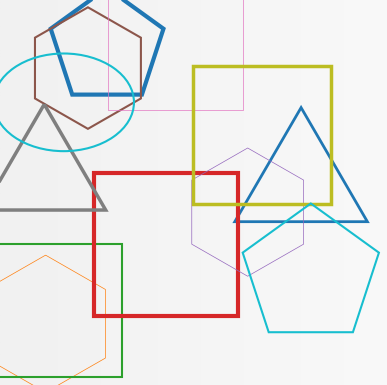[{"shape": "triangle", "thickness": 2, "radius": 0.99, "center": [0.777, 0.523]}, {"shape": "pentagon", "thickness": 3, "radius": 0.77, "center": [0.276, 0.878]}, {"shape": "hexagon", "thickness": 0.5, "radius": 0.89, "center": [0.118, 0.159]}, {"shape": "square", "thickness": 1.5, "radius": 0.86, "center": [0.143, 0.194]}, {"shape": "square", "thickness": 3, "radius": 0.93, "center": [0.428, 0.365]}, {"shape": "hexagon", "thickness": 0.5, "radius": 0.83, "center": [0.639, 0.449]}, {"shape": "hexagon", "thickness": 1.5, "radius": 0.79, "center": [0.227, 0.823]}, {"shape": "square", "thickness": 0.5, "radius": 0.87, "center": [0.453, 0.889]}, {"shape": "triangle", "thickness": 2.5, "radius": 0.92, "center": [0.114, 0.546]}, {"shape": "square", "thickness": 2.5, "radius": 0.89, "center": [0.676, 0.65]}, {"shape": "oval", "thickness": 1.5, "radius": 0.91, "center": [0.165, 0.734]}, {"shape": "pentagon", "thickness": 1.5, "radius": 0.92, "center": [0.802, 0.287]}]